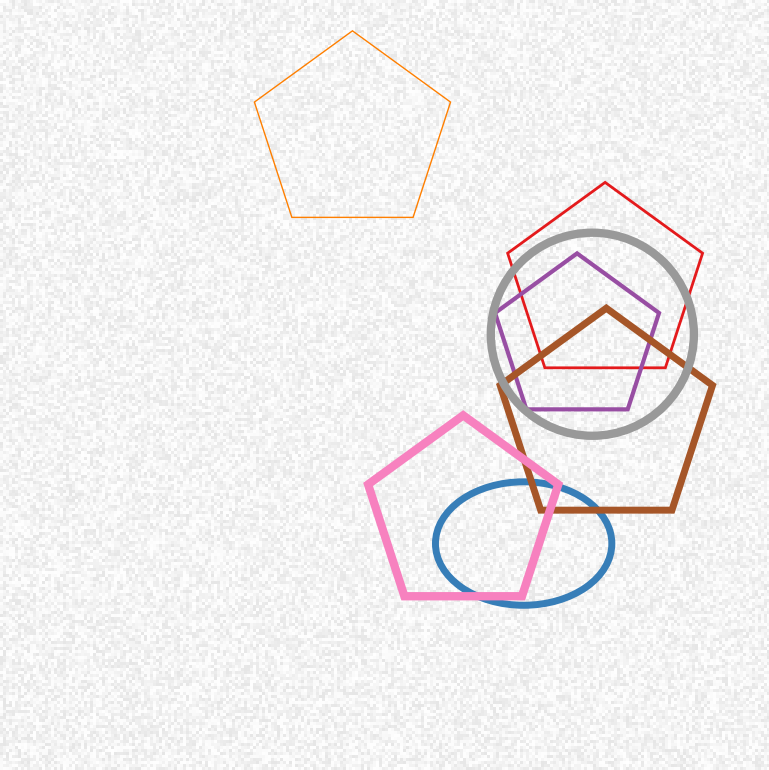[{"shape": "pentagon", "thickness": 1, "radius": 0.67, "center": [0.786, 0.63]}, {"shape": "oval", "thickness": 2.5, "radius": 0.57, "center": [0.68, 0.294]}, {"shape": "pentagon", "thickness": 1.5, "radius": 0.56, "center": [0.749, 0.559]}, {"shape": "pentagon", "thickness": 0.5, "radius": 0.67, "center": [0.458, 0.826]}, {"shape": "pentagon", "thickness": 2.5, "radius": 0.73, "center": [0.787, 0.455]}, {"shape": "pentagon", "thickness": 3, "radius": 0.65, "center": [0.602, 0.331]}, {"shape": "circle", "thickness": 3, "radius": 0.66, "center": [0.769, 0.566]}]